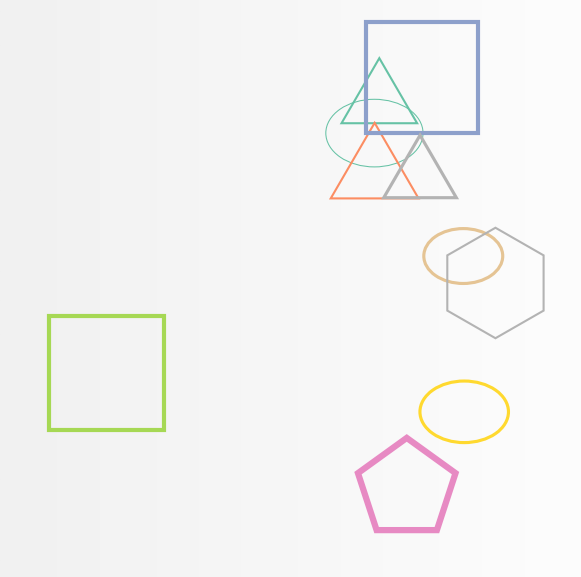[{"shape": "oval", "thickness": 0.5, "radius": 0.42, "center": [0.644, 0.769]}, {"shape": "triangle", "thickness": 1, "radius": 0.38, "center": [0.653, 0.823]}, {"shape": "triangle", "thickness": 1, "radius": 0.44, "center": [0.645, 0.699]}, {"shape": "square", "thickness": 2, "radius": 0.48, "center": [0.726, 0.865]}, {"shape": "pentagon", "thickness": 3, "radius": 0.44, "center": [0.7, 0.153]}, {"shape": "square", "thickness": 2, "radius": 0.49, "center": [0.184, 0.354]}, {"shape": "oval", "thickness": 1.5, "radius": 0.38, "center": [0.799, 0.286]}, {"shape": "oval", "thickness": 1.5, "radius": 0.34, "center": [0.797, 0.556]}, {"shape": "hexagon", "thickness": 1, "radius": 0.48, "center": [0.852, 0.509]}, {"shape": "triangle", "thickness": 1.5, "radius": 0.36, "center": [0.723, 0.693]}]